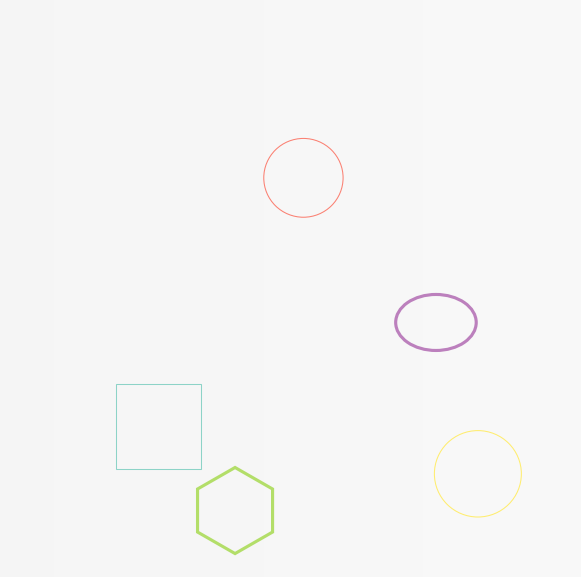[{"shape": "square", "thickness": 0.5, "radius": 0.37, "center": [0.273, 0.26]}, {"shape": "circle", "thickness": 0.5, "radius": 0.34, "center": [0.522, 0.691]}, {"shape": "hexagon", "thickness": 1.5, "radius": 0.37, "center": [0.404, 0.115]}, {"shape": "oval", "thickness": 1.5, "radius": 0.35, "center": [0.75, 0.441]}, {"shape": "circle", "thickness": 0.5, "radius": 0.37, "center": [0.822, 0.179]}]